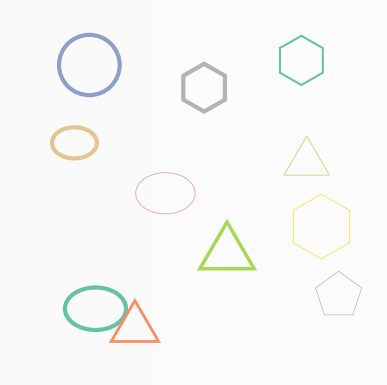[{"shape": "oval", "thickness": 3, "radius": 0.39, "center": [0.246, 0.198]}, {"shape": "hexagon", "thickness": 1.5, "radius": 0.32, "center": [0.778, 0.843]}, {"shape": "triangle", "thickness": 2, "radius": 0.35, "center": [0.348, 0.148]}, {"shape": "circle", "thickness": 3, "radius": 0.39, "center": [0.231, 0.831]}, {"shape": "oval", "thickness": 0.5, "radius": 0.38, "center": [0.427, 0.498]}, {"shape": "triangle", "thickness": 0.5, "radius": 0.34, "center": [0.792, 0.579]}, {"shape": "triangle", "thickness": 2.5, "radius": 0.4, "center": [0.586, 0.342]}, {"shape": "hexagon", "thickness": 0.5, "radius": 0.42, "center": [0.83, 0.412]}, {"shape": "oval", "thickness": 3, "radius": 0.29, "center": [0.192, 0.629]}, {"shape": "hexagon", "thickness": 3, "radius": 0.31, "center": [0.527, 0.772]}, {"shape": "pentagon", "thickness": 0.5, "radius": 0.31, "center": [0.874, 0.233]}]